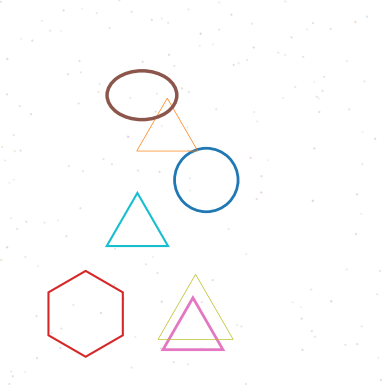[{"shape": "circle", "thickness": 2, "radius": 0.41, "center": [0.536, 0.532]}, {"shape": "triangle", "thickness": 0.5, "radius": 0.46, "center": [0.434, 0.653]}, {"shape": "hexagon", "thickness": 1.5, "radius": 0.56, "center": [0.222, 0.185]}, {"shape": "oval", "thickness": 2.5, "radius": 0.45, "center": [0.369, 0.753]}, {"shape": "triangle", "thickness": 2, "radius": 0.45, "center": [0.501, 0.137]}, {"shape": "triangle", "thickness": 0.5, "radius": 0.56, "center": [0.508, 0.175]}, {"shape": "triangle", "thickness": 1.5, "radius": 0.46, "center": [0.357, 0.407]}]